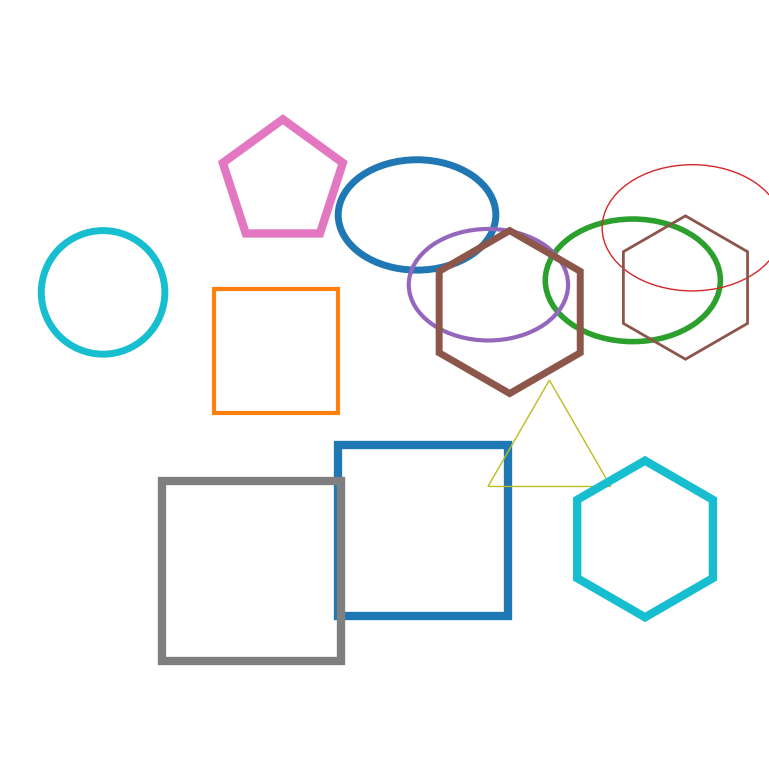[{"shape": "square", "thickness": 3, "radius": 0.55, "center": [0.55, 0.311]}, {"shape": "oval", "thickness": 2.5, "radius": 0.51, "center": [0.542, 0.721]}, {"shape": "square", "thickness": 1.5, "radius": 0.4, "center": [0.358, 0.544]}, {"shape": "oval", "thickness": 2, "radius": 0.57, "center": [0.822, 0.636]}, {"shape": "oval", "thickness": 0.5, "radius": 0.59, "center": [0.899, 0.704]}, {"shape": "oval", "thickness": 1.5, "radius": 0.52, "center": [0.634, 0.63]}, {"shape": "hexagon", "thickness": 2.5, "radius": 0.53, "center": [0.662, 0.595]}, {"shape": "hexagon", "thickness": 1, "radius": 0.47, "center": [0.89, 0.627]}, {"shape": "pentagon", "thickness": 3, "radius": 0.41, "center": [0.367, 0.763]}, {"shape": "square", "thickness": 3, "radius": 0.58, "center": [0.326, 0.258]}, {"shape": "triangle", "thickness": 0.5, "radius": 0.46, "center": [0.713, 0.414]}, {"shape": "hexagon", "thickness": 3, "radius": 0.51, "center": [0.838, 0.3]}, {"shape": "circle", "thickness": 2.5, "radius": 0.4, "center": [0.134, 0.62]}]